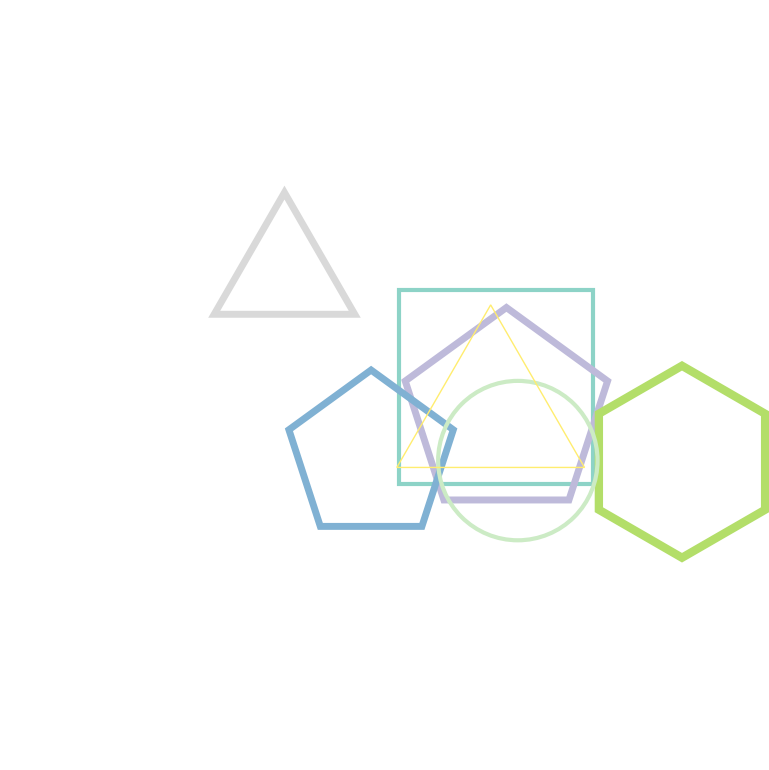[{"shape": "square", "thickness": 1.5, "radius": 0.63, "center": [0.644, 0.498]}, {"shape": "pentagon", "thickness": 2.5, "radius": 0.69, "center": [0.658, 0.462]}, {"shape": "pentagon", "thickness": 2.5, "radius": 0.56, "center": [0.482, 0.407]}, {"shape": "hexagon", "thickness": 3, "radius": 0.62, "center": [0.886, 0.4]}, {"shape": "triangle", "thickness": 2.5, "radius": 0.53, "center": [0.369, 0.645]}, {"shape": "circle", "thickness": 1.5, "radius": 0.52, "center": [0.673, 0.402]}, {"shape": "triangle", "thickness": 0.5, "radius": 0.7, "center": [0.637, 0.463]}]